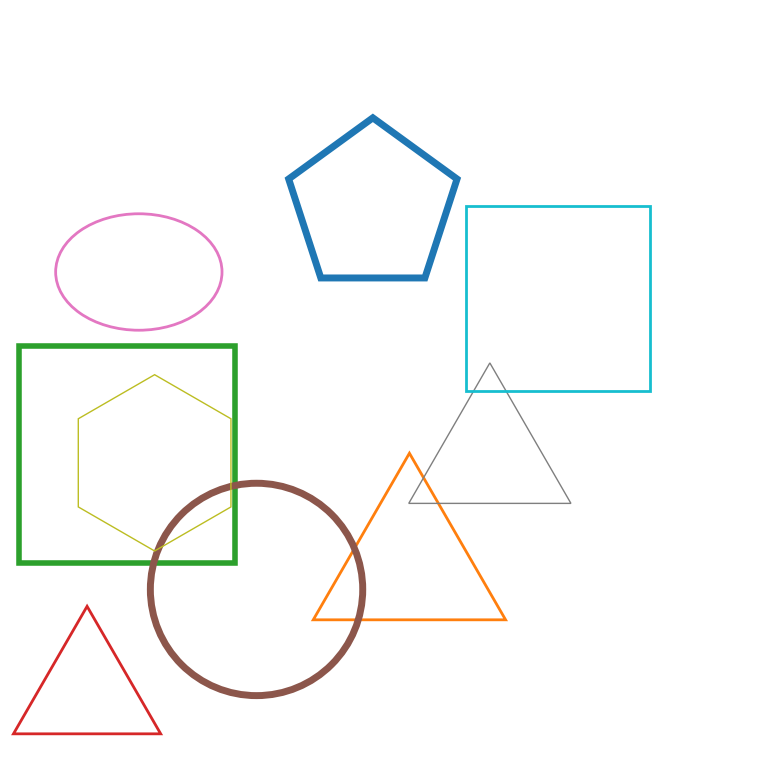[{"shape": "pentagon", "thickness": 2.5, "radius": 0.57, "center": [0.484, 0.732]}, {"shape": "triangle", "thickness": 1, "radius": 0.72, "center": [0.532, 0.267]}, {"shape": "square", "thickness": 2, "radius": 0.7, "center": [0.165, 0.41]}, {"shape": "triangle", "thickness": 1, "radius": 0.55, "center": [0.113, 0.102]}, {"shape": "circle", "thickness": 2.5, "radius": 0.69, "center": [0.333, 0.234]}, {"shape": "oval", "thickness": 1, "radius": 0.54, "center": [0.18, 0.647]}, {"shape": "triangle", "thickness": 0.5, "radius": 0.61, "center": [0.636, 0.407]}, {"shape": "hexagon", "thickness": 0.5, "radius": 0.57, "center": [0.201, 0.399]}, {"shape": "square", "thickness": 1, "radius": 0.6, "center": [0.724, 0.613]}]